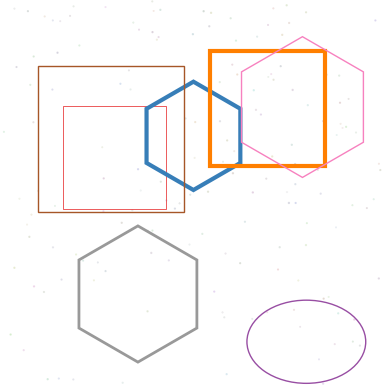[{"shape": "square", "thickness": 0.5, "radius": 0.67, "center": [0.298, 0.59]}, {"shape": "hexagon", "thickness": 3, "radius": 0.7, "center": [0.502, 0.647]}, {"shape": "oval", "thickness": 1, "radius": 0.77, "center": [0.796, 0.112]}, {"shape": "square", "thickness": 3, "radius": 0.75, "center": [0.694, 0.719]}, {"shape": "square", "thickness": 1, "radius": 0.95, "center": [0.289, 0.64]}, {"shape": "hexagon", "thickness": 1, "radius": 0.91, "center": [0.786, 0.722]}, {"shape": "hexagon", "thickness": 2, "radius": 0.88, "center": [0.358, 0.236]}]